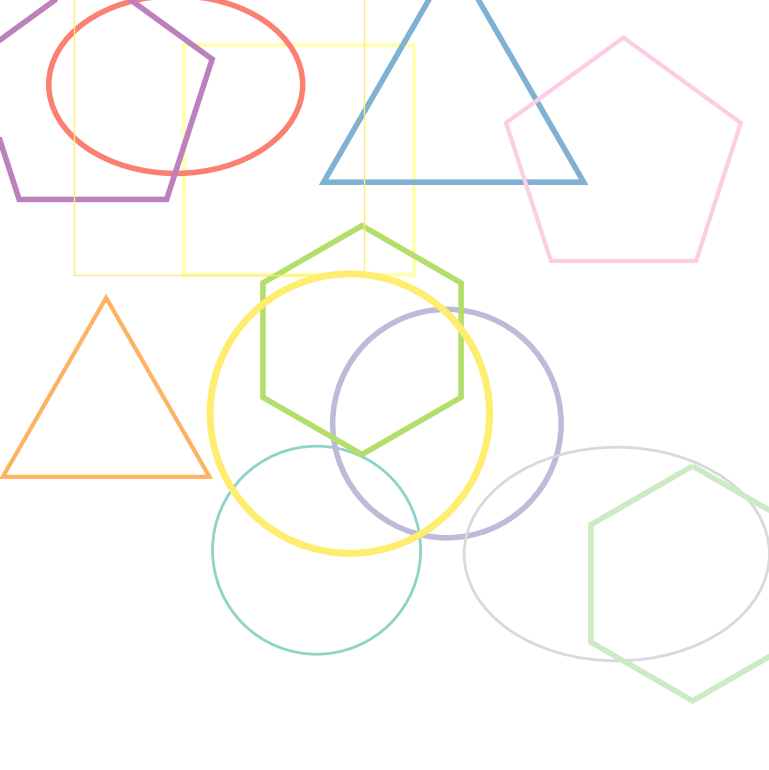[{"shape": "circle", "thickness": 1, "radius": 0.68, "center": [0.411, 0.285]}, {"shape": "square", "thickness": 1.5, "radius": 0.75, "center": [0.388, 0.792]}, {"shape": "circle", "thickness": 2, "radius": 0.74, "center": [0.58, 0.45]}, {"shape": "oval", "thickness": 2, "radius": 0.82, "center": [0.228, 0.89]}, {"shape": "triangle", "thickness": 2, "radius": 0.98, "center": [0.589, 0.861]}, {"shape": "triangle", "thickness": 1.5, "radius": 0.77, "center": [0.138, 0.458]}, {"shape": "hexagon", "thickness": 2, "radius": 0.74, "center": [0.47, 0.558]}, {"shape": "pentagon", "thickness": 1.5, "radius": 0.8, "center": [0.81, 0.791]}, {"shape": "oval", "thickness": 1, "radius": 0.99, "center": [0.801, 0.28]}, {"shape": "pentagon", "thickness": 2, "radius": 0.81, "center": [0.121, 0.873]}, {"shape": "hexagon", "thickness": 2, "radius": 0.76, "center": [0.899, 0.242]}, {"shape": "square", "thickness": 0.5, "radius": 0.94, "center": [0.284, 0.831]}, {"shape": "circle", "thickness": 2.5, "radius": 0.91, "center": [0.454, 0.463]}]